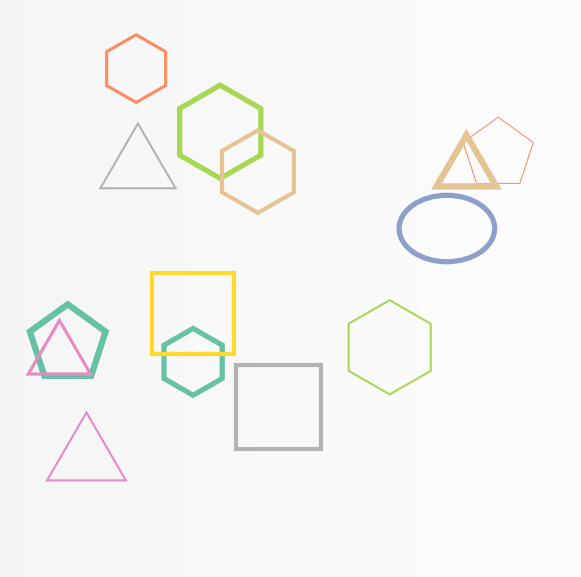[{"shape": "hexagon", "thickness": 2.5, "radius": 0.29, "center": [0.332, 0.373]}, {"shape": "pentagon", "thickness": 3, "radius": 0.34, "center": [0.117, 0.404]}, {"shape": "hexagon", "thickness": 1.5, "radius": 0.29, "center": [0.234, 0.88]}, {"shape": "pentagon", "thickness": 0.5, "radius": 0.32, "center": [0.857, 0.733]}, {"shape": "oval", "thickness": 2.5, "radius": 0.41, "center": [0.769, 0.603]}, {"shape": "triangle", "thickness": 1, "radius": 0.39, "center": [0.149, 0.206]}, {"shape": "triangle", "thickness": 1.5, "radius": 0.31, "center": [0.102, 0.382]}, {"shape": "hexagon", "thickness": 1, "radius": 0.41, "center": [0.67, 0.398]}, {"shape": "hexagon", "thickness": 2.5, "radius": 0.4, "center": [0.379, 0.771]}, {"shape": "square", "thickness": 2, "radius": 0.35, "center": [0.331, 0.456]}, {"shape": "hexagon", "thickness": 2, "radius": 0.36, "center": [0.444, 0.702]}, {"shape": "triangle", "thickness": 3, "radius": 0.3, "center": [0.802, 0.706]}, {"shape": "square", "thickness": 2, "radius": 0.37, "center": [0.48, 0.294]}, {"shape": "triangle", "thickness": 1, "radius": 0.37, "center": [0.237, 0.71]}]